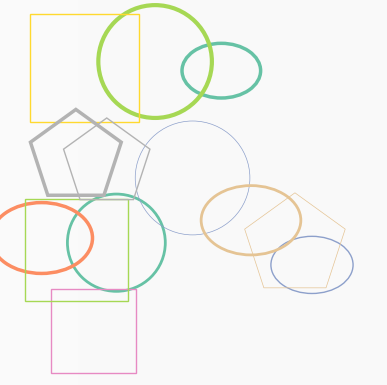[{"shape": "oval", "thickness": 2.5, "radius": 0.51, "center": [0.571, 0.816]}, {"shape": "circle", "thickness": 2, "radius": 0.63, "center": [0.3, 0.37]}, {"shape": "oval", "thickness": 2.5, "radius": 0.66, "center": [0.107, 0.382]}, {"shape": "oval", "thickness": 1, "radius": 0.53, "center": [0.805, 0.312]}, {"shape": "circle", "thickness": 0.5, "radius": 0.74, "center": [0.497, 0.538]}, {"shape": "square", "thickness": 1, "radius": 0.55, "center": [0.242, 0.14]}, {"shape": "circle", "thickness": 3, "radius": 0.73, "center": [0.4, 0.84]}, {"shape": "square", "thickness": 1, "radius": 0.67, "center": [0.198, 0.351]}, {"shape": "square", "thickness": 1, "radius": 0.7, "center": [0.218, 0.823]}, {"shape": "oval", "thickness": 2, "radius": 0.64, "center": [0.648, 0.428]}, {"shape": "pentagon", "thickness": 0.5, "radius": 0.68, "center": [0.761, 0.363]}, {"shape": "pentagon", "thickness": 2.5, "radius": 0.62, "center": [0.196, 0.593]}, {"shape": "pentagon", "thickness": 1, "radius": 0.59, "center": [0.275, 0.576]}]